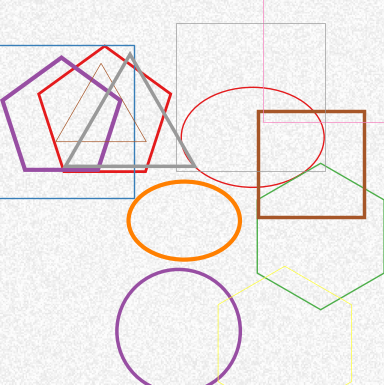[{"shape": "oval", "thickness": 1, "radius": 0.93, "center": [0.656, 0.643]}, {"shape": "pentagon", "thickness": 2, "radius": 0.9, "center": [0.272, 0.7]}, {"shape": "square", "thickness": 1, "radius": 0.99, "center": [0.15, 0.684]}, {"shape": "hexagon", "thickness": 1, "radius": 0.95, "center": [0.833, 0.386]}, {"shape": "circle", "thickness": 2.5, "radius": 0.8, "center": [0.464, 0.14]}, {"shape": "pentagon", "thickness": 3, "radius": 0.81, "center": [0.16, 0.689]}, {"shape": "oval", "thickness": 3, "radius": 0.72, "center": [0.479, 0.427]}, {"shape": "hexagon", "thickness": 0.5, "radius": 1.0, "center": [0.74, 0.109]}, {"shape": "square", "thickness": 2.5, "radius": 0.69, "center": [0.808, 0.574]}, {"shape": "triangle", "thickness": 0.5, "radius": 0.68, "center": [0.262, 0.7]}, {"shape": "square", "thickness": 0.5, "radius": 0.83, "center": [0.848, 0.848]}, {"shape": "square", "thickness": 0.5, "radius": 0.96, "center": [0.651, 0.748]}, {"shape": "triangle", "thickness": 2.5, "radius": 0.97, "center": [0.338, 0.665]}]